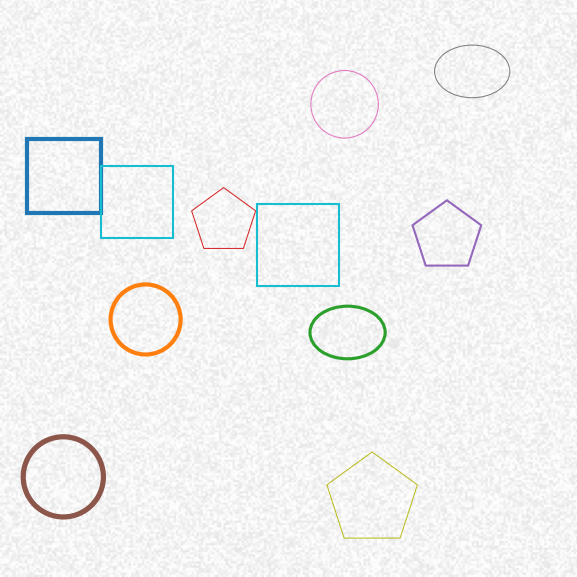[{"shape": "square", "thickness": 2, "radius": 0.32, "center": [0.111, 0.694]}, {"shape": "circle", "thickness": 2, "radius": 0.3, "center": [0.252, 0.446]}, {"shape": "oval", "thickness": 1.5, "radius": 0.33, "center": [0.602, 0.423]}, {"shape": "pentagon", "thickness": 0.5, "radius": 0.29, "center": [0.387, 0.616]}, {"shape": "pentagon", "thickness": 1, "radius": 0.31, "center": [0.774, 0.59]}, {"shape": "circle", "thickness": 2.5, "radius": 0.35, "center": [0.11, 0.173]}, {"shape": "circle", "thickness": 0.5, "radius": 0.29, "center": [0.597, 0.819]}, {"shape": "oval", "thickness": 0.5, "radius": 0.33, "center": [0.818, 0.875]}, {"shape": "pentagon", "thickness": 0.5, "radius": 0.41, "center": [0.644, 0.134]}, {"shape": "square", "thickness": 1, "radius": 0.31, "center": [0.238, 0.649]}, {"shape": "square", "thickness": 1, "radius": 0.35, "center": [0.516, 0.575]}]